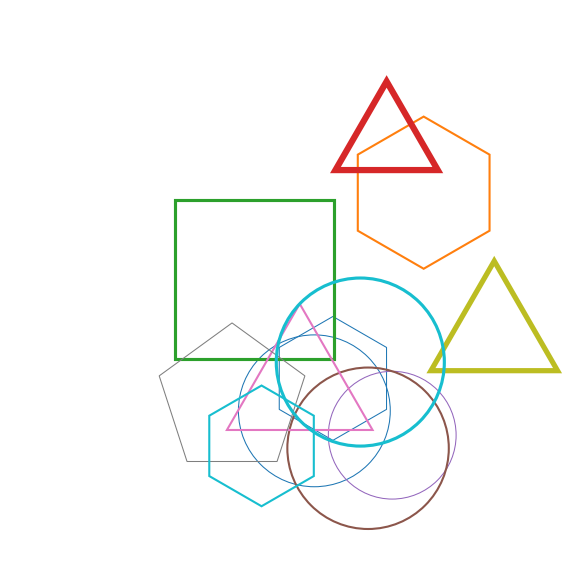[{"shape": "circle", "thickness": 0.5, "radius": 0.66, "center": [0.544, 0.288]}, {"shape": "hexagon", "thickness": 0.5, "radius": 0.54, "center": [0.576, 0.344]}, {"shape": "hexagon", "thickness": 1, "radius": 0.66, "center": [0.734, 0.665]}, {"shape": "square", "thickness": 1.5, "radius": 0.69, "center": [0.441, 0.514]}, {"shape": "triangle", "thickness": 3, "radius": 0.51, "center": [0.669, 0.756]}, {"shape": "circle", "thickness": 0.5, "radius": 0.55, "center": [0.679, 0.246]}, {"shape": "circle", "thickness": 1, "radius": 0.7, "center": [0.637, 0.223]}, {"shape": "triangle", "thickness": 1, "radius": 0.73, "center": [0.519, 0.327]}, {"shape": "pentagon", "thickness": 0.5, "radius": 0.66, "center": [0.402, 0.307]}, {"shape": "triangle", "thickness": 2.5, "radius": 0.63, "center": [0.856, 0.421]}, {"shape": "circle", "thickness": 1.5, "radius": 0.73, "center": [0.624, 0.372]}, {"shape": "hexagon", "thickness": 1, "radius": 0.52, "center": [0.453, 0.227]}]